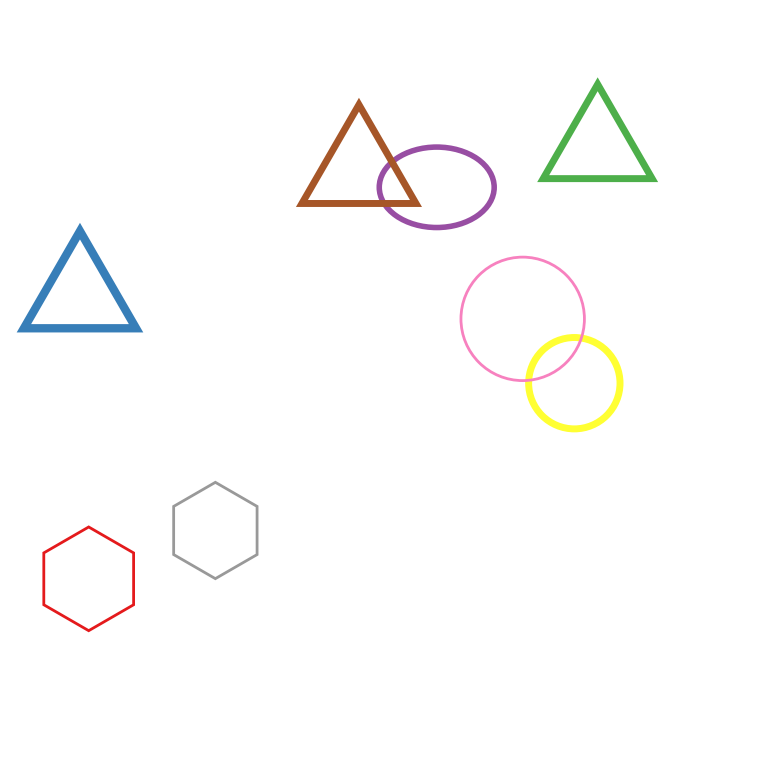[{"shape": "hexagon", "thickness": 1, "radius": 0.34, "center": [0.115, 0.248]}, {"shape": "triangle", "thickness": 3, "radius": 0.42, "center": [0.104, 0.616]}, {"shape": "triangle", "thickness": 2.5, "radius": 0.41, "center": [0.776, 0.809]}, {"shape": "oval", "thickness": 2, "radius": 0.37, "center": [0.567, 0.757]}, {"shape": "circle", "thickness": 2.5, "radius": 0.3, "center": [0.746, 0.502]}, {"shape": "triangle", "thickness": 2.5, "radius": 0.43, "center": [0.466, 0.778]}, {"shape": "circle", "thickness": 1, "radius": 0.4, "center": [0.679, 0.586]}, {"shape": "hexagon", "thickness": 1, "radius": 0.31, "center": [0.28, 0.311]}]